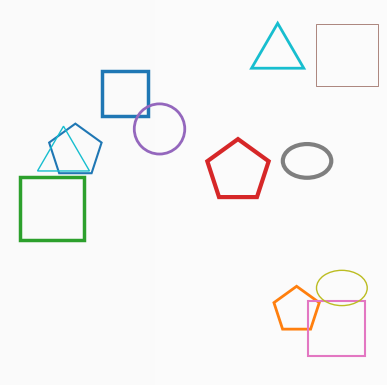[{"shape": "pentagon", "thickness": 1.5, "radius": 0.36, "center": [0.195, 0.608]}, {"shape": "square", "thickness": 2.5, "radius": 0.29, "center": [0.323, 0.758]}, {"shape": "pentagon", "thickness": 2, "radius": 0.31, "center": [0.765, 0.195]}, {"shape": "square", "thickness": 2.5, "radius": 0.41, "center": [0.135, 0.459]}, {"shape": "pentagon", "thickness": 3, "radius": 0.42, "center": [0.614, 0.555]}, {"shape": "circle", "thickness": 2, "radius": 0.33, "center": [0.412, 0.665]}, {"shape": "square", "thickness": 0.5, "radius": 0.4, "center": [0.896, 0.856]}, {"shape": "square", "thickness": 1.5, "radius": 0.36, "center": [0.868, 0.147]}, {"shape": "oval", "thickness": 3, "radius": 0.31, "center": [0.792, 0.582]}, {"shape": "oval", "thickness": 1, "radius": 0.33, "center": [0.882, 0.252]}, {"shape": "triangle", "thickness": 1, "radius": 0.39, "center": [0.164, 0.595]}, {"shape": "triangle", "thickness": 2, "radius": 0.39, "center": [0.717, 0.862]}]